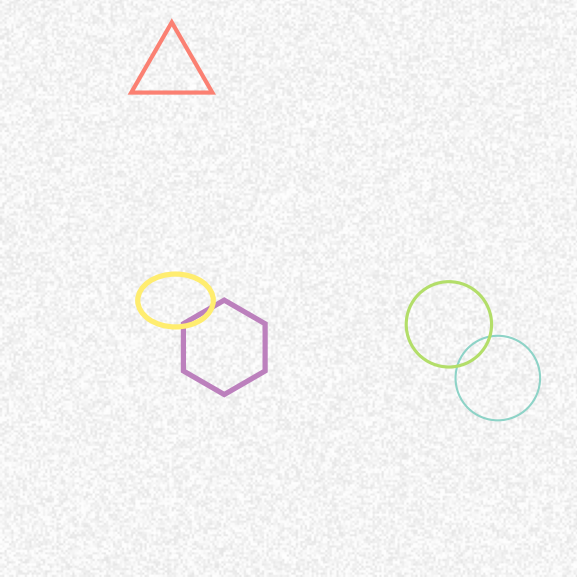[{"shape": "circle", "thickness": 1, "radius": 0.37, "center": [0.862, 0.344]}, {"shape": "triangle", "thickness": 2, "radius": 0.41, "center": [0.297, 0.879]}, {"shape": "circle", "thickness": 1.5, "radius": 0.37, "center": [0.777, 0.438]}, {"shape": "hexagon", "thickness": 2.5, "radius": 0.41, "center": [0.388, 0.398]}, {"shape": "oval", "thickness": 2.5, "radius": 0.33, "center": [0.304, 0.479]}]